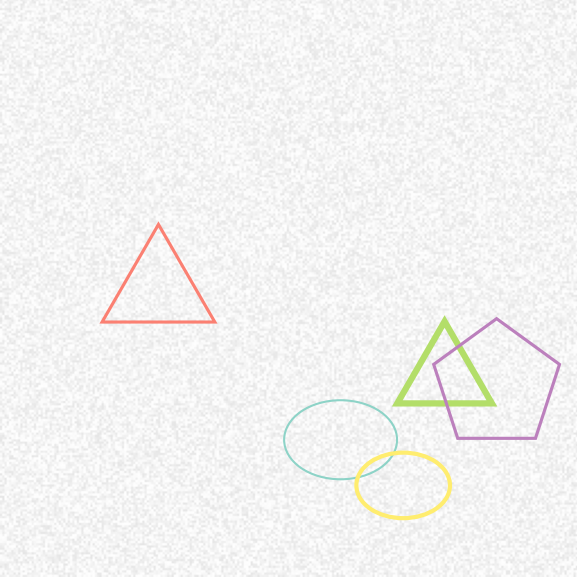[{"shape": "oval", "thickness": 1, "radius": 0.49, "center": [0.59, 0.238]}, {"shape": "triangle", "thickness": 1.5, "radius": 0.56, "center": [0.274, 0.498]}, {"shape": "triangle", "thickness": 3, "radius": 0.47, "center": [0.77, 0.348]}, {"shape": "pentagon", "thickness": 1.5, "radius": 0.57, "center": [0.86, 0.333]}, {"shape": "oval", "thickness": 2, "radius": 0.41, "center": [0.698, 0.159]}]